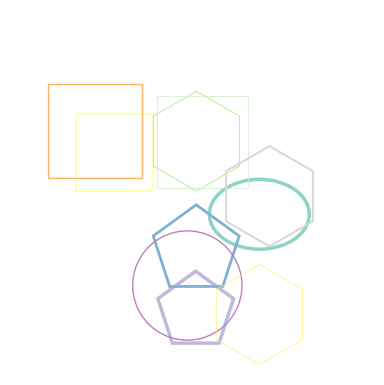[{"shape": "oval", "thickness": 2.5, "radius": 0.65, "center": [0.674, 0.444]}, {"shape": "square", "thickness": 1.5, "radius": 0.5, "center": [0.298, 0.604]}, {"shape": "pentagon", "thickness": 2.5, "radius": 0.52, "center": [0.508, 0.192]}, {"shape": "pentagon", "thickness": 2, "radius": 0.59, "center": [0.51, 0.351]}, {"shape": "square", "thickness": 1, "radius": 0.61, "center": [0.247, 0.66]}, {"shape": "hexagon", "thickness": 0.5, "radius": 0.65, "center": [0.51, 0.633]}, {"shape": "hexagon", "thickness": 1.5, "radius": 0.65, "center": [0.7, 0.49]}, {"shape": "circle", "thickness": 1, "radius": 0.71, "center": [0.487, 0.258]}, {"shape": "square", "thickness": 0.5, "radius": 0.59, "center": [0.526, 0.632]}, {"shape": "hexagon", "thickness": 0.5, "radius": 0.65, "center": [0.674, 0.183]}]